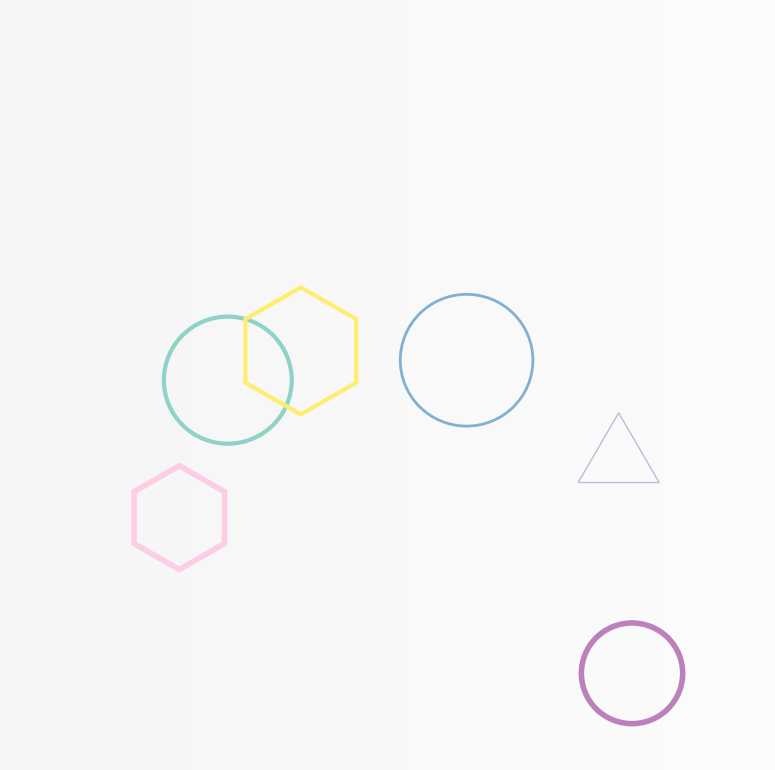[{"shape": "circle", "thickness": 1.5, "radius": 0.41, "center": [0.294, 0.506]}, {"shape": "triangle", "thickness": 0.5, "radius": 0.3, "center": [0.798, 0.404]}, {"shape": "circle", "thickness": 1, "radius": 0.43, "center": [0.602, 0.532]}, {"shape": "hexagon", "thickness": 2, "radius": 0.34, "center": [0.231, 0.328]}, {"shape": "circle", "thickness": 2, "radius": 0.33, "center": [0.816, 0.126]}, {"shape": "hexagon", "thickness": 1.5, "radius": 0.41, "center": [0.388, 0.544]}]